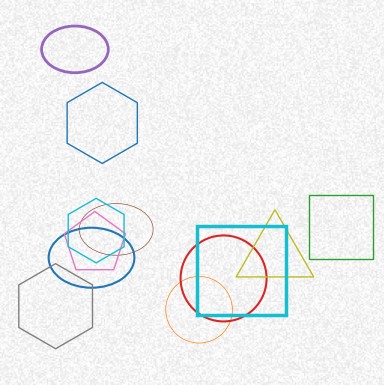[{"shape": "oval", "thickness": 1.5, "radius": 0.56, "center": [0.238, 0.331]}, {"shape": "hexagon", "thickness": 1, "radius": 0.53, "center": [0.266, 0.681]}, {"shape": "circle", "thickness": 0.5, "radius": 0.43, "center": [0.517, 0.196]}, {"shape": "square", "thickness": 1, "radius": 0.41, "center": [0.886, 0.41]}, {"shape": "circle", "thickness": 1.5, "radius": 0.56, "center": [0.581, 0.277]}, {"shape": "oval", "thickness": 2, "radius": 0.43, "center": [0.195, 0.872]}, {"shape": "oval", "thickness": 0.5, "radius": 0.48, "center": [0.302, 0.404]}, {"shape": "pentagon", "thickness": 1, "radius": 0.42, "center": [0.246, 0.367]}, {"shape": "hexagon", "thickness": 1, "radius": 0.55, "center": [0.145, 0.205]}, {"shape": "triangle", "thickness": 1, "radius": 0.58, "center": [0.714, 0.339]}, {"shape": "hexagon", "thickness": 1, "radius": 0.42, "center": [0.25, 0.401]}, {"shape": "square", "thickness": 2.5, "radius": 0.58, "center": [0.628, 0.296]}]